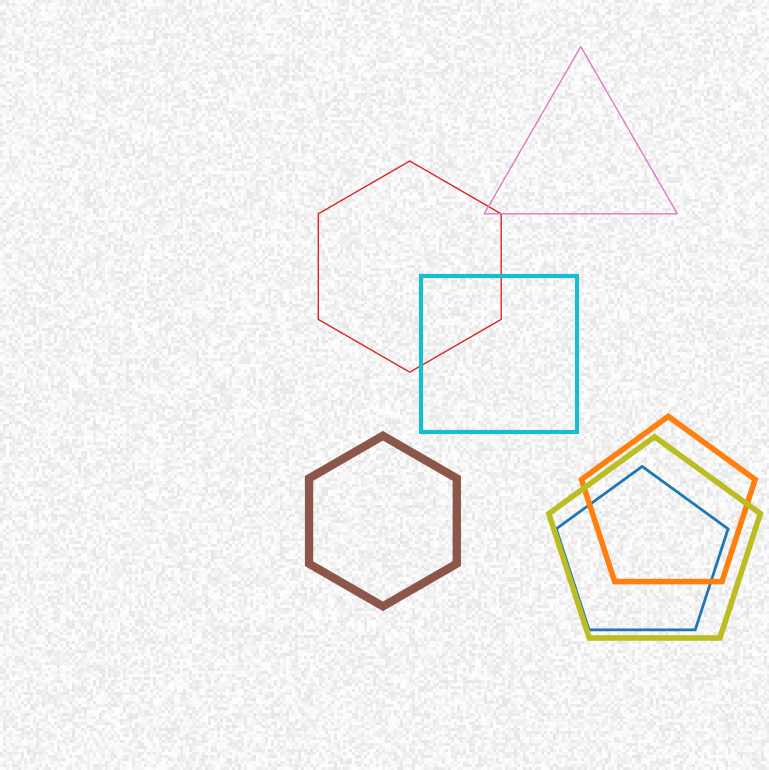[{"shape": "pentagon", "thickness": 1, "radius": 0.59, "center": [0.834, 0.277]}, {"shape": "pentagon", "thickness": 2, "radius": 0.59, "center": [0.868, 0.341]}, {"shape": "hexagon", "thickness": 0.5, "radius": 0.69, "center": [0.532, 0.654]}, {"shape": "hexagon", "thickness": 3, "radius": 0.55, "center": [0.497, 0.323]}, {"shape": "triangle", "thickness": 0.5, "radius": 0.72, "center": [0.754, 0.795]}, {"shape": "pentagon", "thickness": 2, "radius": 0.72, "center": [0.85, 0.288]}, {"shape": "square", "thickness": 1.5, "radius": 0.5, "center": [0.648, 0.54]}]